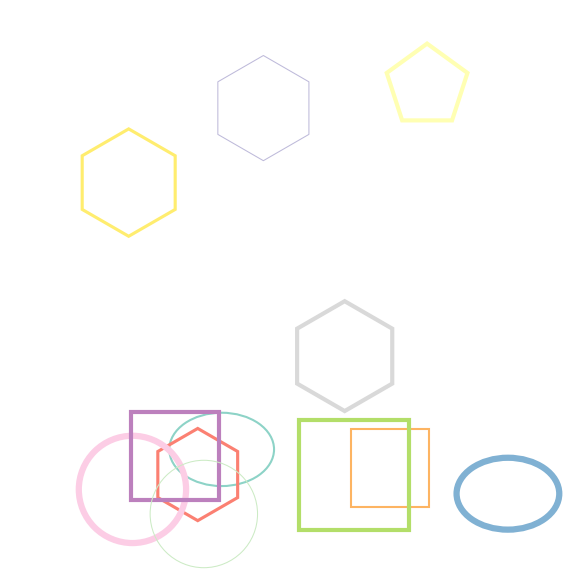[{"shape": "oval", "thickness": 1, "radius": 0.45, "center": [0.384, 0.221]}, {"shape": "pentagon", "thickness": 2, "radius": 0.37, "center": [0.74, 0.85]}, {"shape": "hexagon", "thickness": 0.5, "radius": 0.46, "center": [0.456, 0.812]}, {"shape": "hexagon", "thickness": 1.5, "radius": 0.4, "center": [0.342, 0.177]}, {"shape": "oval", "thickness": 3, "radius": 0.44, "center": [0.88, 0.144]}, {"shape": "square", "thickness": 1, "radius": 0.34, "center": [0.676, 0.189]}, {"shape": "square", "thickness": 2, "radius": 0.47, "center": [0.614, 0.176]}, {"shape": "circle", "thickness": 3, "radius": 0.46, "center": [0.229, 0.152]}, {"shape": "hexagon", "thickness": 2, "radius": 0.48, "center": [0.597, 0.382]}, {"shape": "square", "thickness": 2, "radius": 0.38, "center": [0.303, 0.21]}, {"shape": "circle", "thickness": 0.5, "radius": 0.46, "center": [0.353, 0.109]}, {"shape": "hexagon", "thickness": 1.5, "radius": 0.46, "center": [0.223, 0.683]}]